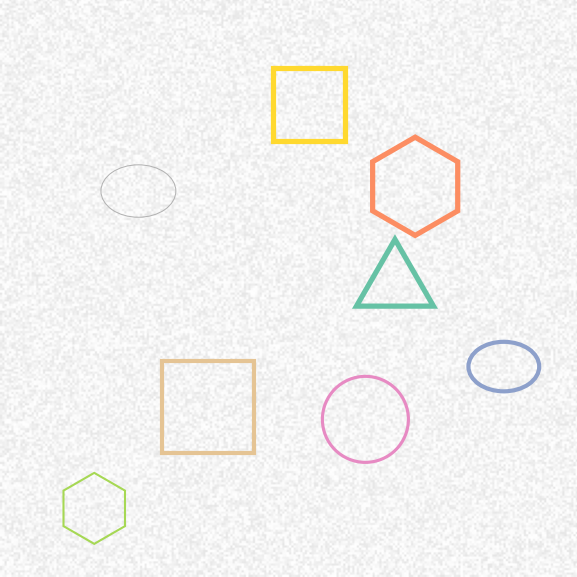[{"shape": "triangle", "thickness": 2.5, "radius": 0.39, "center": [0.684, 0.508]}, {"shape": "hexagon", "thickness": 2.5, "radius": 0.43, "center": [0.719, 0.677]}, {"shape": "oval", "thickness": 2, "radius": 0.31, "center": [0.872, 0.364]}, {"shape": "circle", "thickness": 1.5, "radius": 0.37, "center": [0.633, 0.273]}, {"shape": "hexagon", "thickness": 1, "radius": 0.31, "center": [0.163, 0.119]}, {"shape": "square", "thickness": 2.5, "radius": 0.31, "center": [0.535, 0.818]}, {"shape": "square", "thickness": 2, "radius": 0.4, "center": [0.36, 0.294]}, {"shape": "oval", "thickness": 0.5, "radius": 0.32, "center": [0.24, 0.668]}]